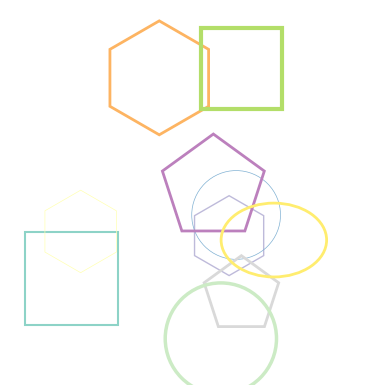[{"shape": "square", "thickness": 1.5, "radius": 0.6, "center": [0.186, 0.276]}, {"shape": "hexagon", "thickness": 0.5, "radius": 0.54, "center": [0.209, 0.399]}, {"shape": "hexagon", "thickness": 1, "radius": 0.52, "center": [0.595, 0.388]}, {"shape": "circle", "thickness": 0.5, "radius": 0.58, "center": [0.613, 0.442]}, {"shape": "hexagon", "thickness": 2, "radius": 0.74, "center": [0.414, 0.798]}, {"shape": "square", "thickness": 3, "radius": 0.52, "center": [0.627, 0.822]}, {"shape": "pentagon", "thickness": 2, "radius": 0.51, "center": [0.627, 0.234]}, {"shape": "pentagon", "thickness": 2, "radius": 0.7, "center": [0.554, 0.513]}, {"shape": "circle", "thickness": 2.5, "radius": 0.72, "center": [0.574, 0.121]}, {"shape": "oval", "thickness": 2, "radius": 0.69, "center": [0.711, 0.377]}]